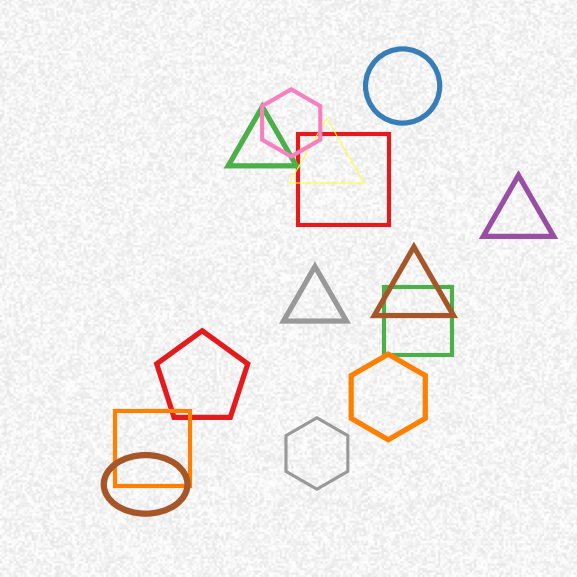[{"shape": "pentagon", "thickness": 2.5, "radius": 0.41, "center": [0.35, 0.343]}, {"shape": "square", "thickness": 2, "radius": 0.39, "center": [0.595, 0.688]}, {"shape": "circle", "thickness": 2.5, "radius": 0.32, "center": [0.697, 0.85]}, {"shape": "triangle", "thickness": 2.5, "radius": 0.34, "center": [0.454, 0.746]}, {"shape": "square", "thickness": 2, "radius": 0.3, "center": [0.724, 0.444]}, {"shape": "triangle", "thickness": 2.5, "radius": 0.35, "center": [0.898, 0.625]}, {"shape": "square", "thickness": 2, "radius": 0.32, "center": [0.264, 0.223]}, {"shape": "hexagon", "thickness": 2.5, "radius": 0.37, "center": [0.672, 0.312]}, {"shape": "triangle", "thickness": 0.5, "radius": 0.37, "center": [0.566, 0.72]}, {"shape": "triangle", "thickness": 2.5, "radius": 0.4, "center": [0.717, 0.492]}, {"shape": "oval", "thickness": 3, "radius": 0.36, "center": [0.252, 0.16]}, {"shape": "hexagon", "thickness": 2, "radius": 0.29, "center": [0.504, 0.786]}, {"shape": "hexagon", "thickness": 1.5, "radius": 0.31, "center": [0.549, 0.214]}, {"shape": "triangle", "thickness": 2.5, "radius": 0.31, "center": [0.545, 0.475]}]